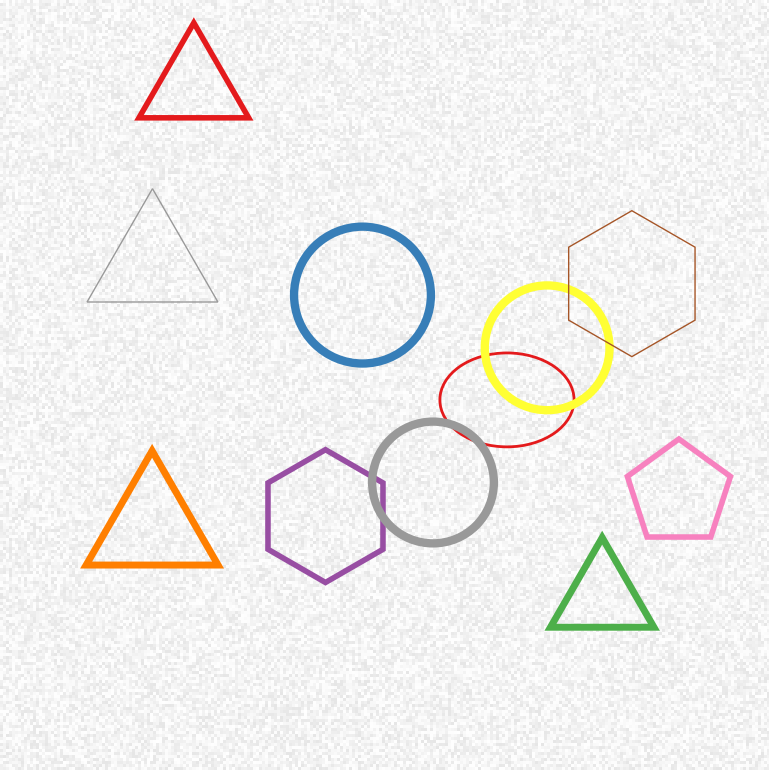[{"shape": "oval", "thickness": 1, "radius": 0.44, "center": [0.658, 0.481]}, {"shape": "triangle", "thickness": 2, "radius": 0.41, "center": [0.252, 0.888]}, {"shape": "circle", "thickness": 3, "radius": 0.44, "center": [0.471, 0.617]}, {"shape": "triangle", "thickness": 2.5, "radius": 0.39, "center": [0.782, 0.224]}, {"shape": "hexagon", "thickness": 2, "radius": 0.43, "center": [0.423, 0.33]}, {"shape": "triangle", "thickness": 2.5, "radius": 0.49, "center": [0.198, 0.316]}, {"shape": "circle", "thickness": 3, "radius": 0.41, "center": [0.711, 0.548]}, {"shape": "hexagon", "thickness": 0.5, "radius": 0.47, "center": [0.821, 0.632]}, {"shape": "pentagon", "thickness": 2, "radius": 0.35, "center": [0.882, 0.359]}, {"shape": "circle", "thickness": 3, "radius": 0.4, "center": [0.562, 0.373]}, {"shape": "triangle", "thickness": 0.5, "radius": 0.49, "center": [0.198, 0.657]}]